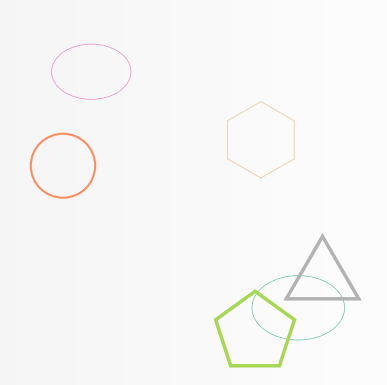[{"shape": "oval", "thickness": 0.5, "radius": 0.6, "center": [0.77, 0.201]}, {"shape": "circle", "thickness": 1.5, "radius": 0.42, "center": [0.163, 0.569]}, {"shape": "oval", "thickness": 0.5, "radius": 0.51, "center": [0.236, 0.814]}, {"shape": "pentagon", "thickness": 2.5, "radius": 0.53, "center": [0.658, 0.136]}, {"shape": "hexagon", "thickness": 0.5, "radius": 0.5, "center": [0.673, 0.637]}, {"shape": "triangle", "thickness": 2.5, "radius": 0.54, "center": [0.832, 0.278]}]